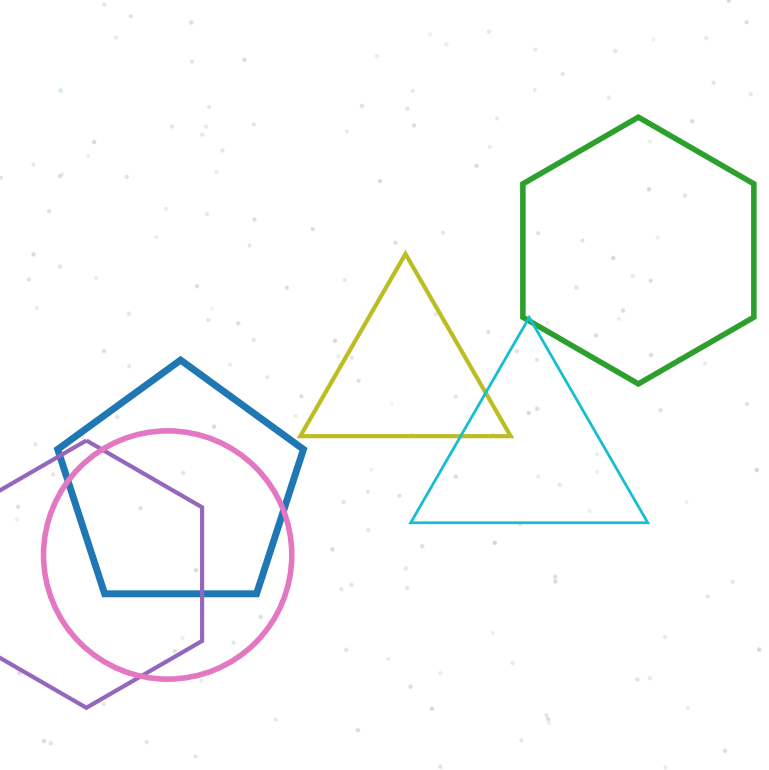[{"shape": "pentagon", "thickness": 2.5, "radius": 0.84, "center": [0.235, 0.365]}, {"shape": "hexagon", "thickness": 2, "radius": 0.87, "center": [0.829, 0.675]}, {"shape": "hexagon", "thickness": 1.5, "radius": 0.87, "center": [0.112, 0.254]}, {"shape": "circle", "thickness": 2, "radius": 0.81, "center": [0.218, 0.279]}, {"shape": "triangle", "thickness": 1.5, "radius": 0.79, "center": [0.527, 0.512]}, {"shape": "triangle", "thickness": 1, "radius": 0.89, "center": [0.687, 0.41]}]